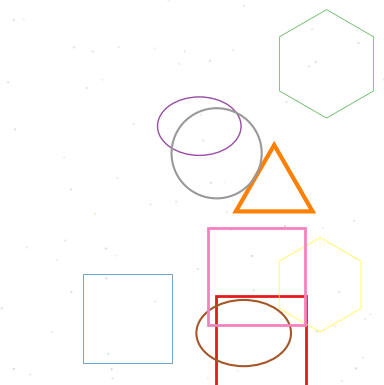[{"shape": "square", "thickness": 2, "radius": 0.59, "center": [0.678, 0.113]}, {"shape": "square", "thickness": 0.5, "radius": 0.58, "center": [0.332, 0.173]}, {"shape": "hexagon", "thickness": 0.5, "radius": 0.7, "center": [0.848, 0.834]}, {"shape": "oval", "thickness": 1, "radius": 0.54, "center": [0.518, 0.672]}, {"shape": "triangle", "thickness": 3, "radius": 0.58, "center": [0.712, 0.508]}, {"shape": "hexagon", "thickness": 0.5, "radius": 0.61, "center": [0.831, 0.26]}, {"shape": "oval", "thickness": 1.5, "radius": 0.61, "center": [0.633, 0.135]}, {"shape": "square", "thickness": 2, "radius": 0.63, "center": [0.666, 0.282]}, {"shape": "circle", "thickness": 1.5, "radius": 0.59, "center": [0.563, 0.602]}]